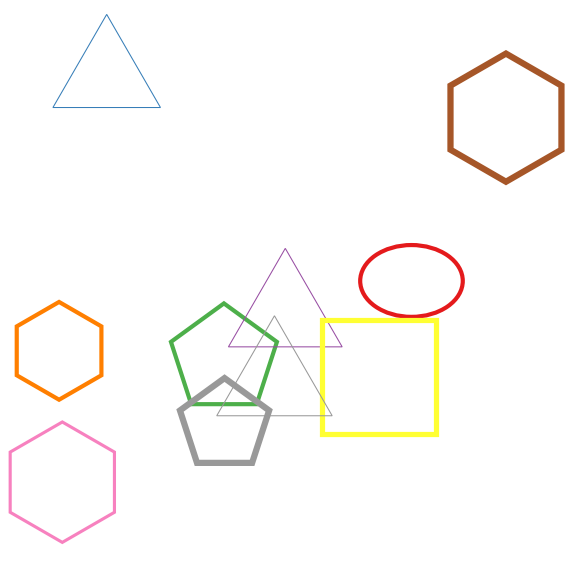[{"shape": "oval", "thickness": 2, "radius": 0.44, "center": [0.713, 0.513]}, {"shape": "triangle", "thickness": 0.5, "radius": 0.54, "center": [0.185, 0.867]}, {"shape": "pentagon", "thickness": 2, "radius": 0.48, "center": [0.388, 0.377]}, {"shape": "triangle", "thickness": 0.5, "radius": 0.57, "center": [0.494, 0.455]}, {"shape": "hexagon", "thickness": 2, "radius": 0.42, "center": [0.102, 0.392]}, {"shape": "square", "thickness": 2.5, "radius": 0.49, "center": [0.656, 0.346]}, {"shape": "hexagon", "thickness": 3, "radius": 0.55, "center": [0.876, 0.795]}, {"shape": "hexagon", "thickness": 1.5, "radius": 0.52, "center": [0.108, 0.164]}, {"shape": "pentagon", "thickness": 3, "radius": 0.41, "center": [0.389, 0.263]}, {"shape": "triangle", "thickness": 0.5, "radius": 0.58, "center": [0.475, 0.337]}]